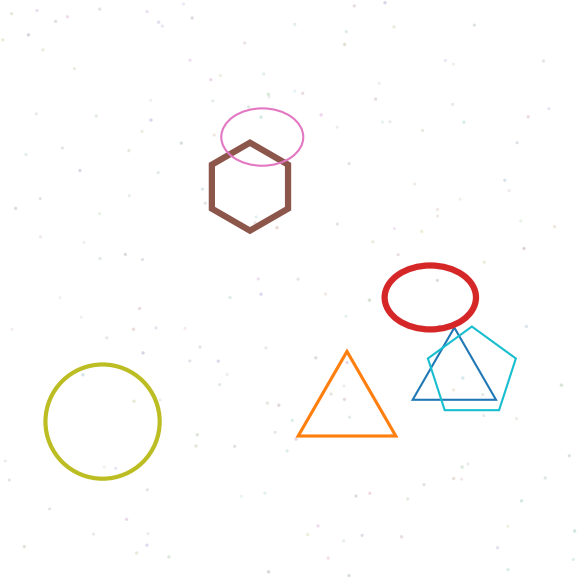[{"shape": "triangle", "thickness": 1, "radius": 0.42, "center": [0.787, 0.349]}, {"shape": "triangle", "thickness": 1.5, "radius": 0.49, "center": [0.601, 0.293]}, {"shape": "oval", "thickness": 3, "radius": 0.4, "center": [0.745, 0.484]}, {"shape": "hexagon", "thickness": 3, "radius": 0.38, "center": [0.433, 0.676]}, {"shape": "oval", "thickness": 1, "radius": 0.35, "center": [0.454, 0.762]}, {"shape": "circle", "thickness": 2, "radius": 0.49, "center": [0.178, 0.269]}, {"shape": "pentagon", "thickness": 1, "radius": 0.4, "center": [0.817, 0.354]}]